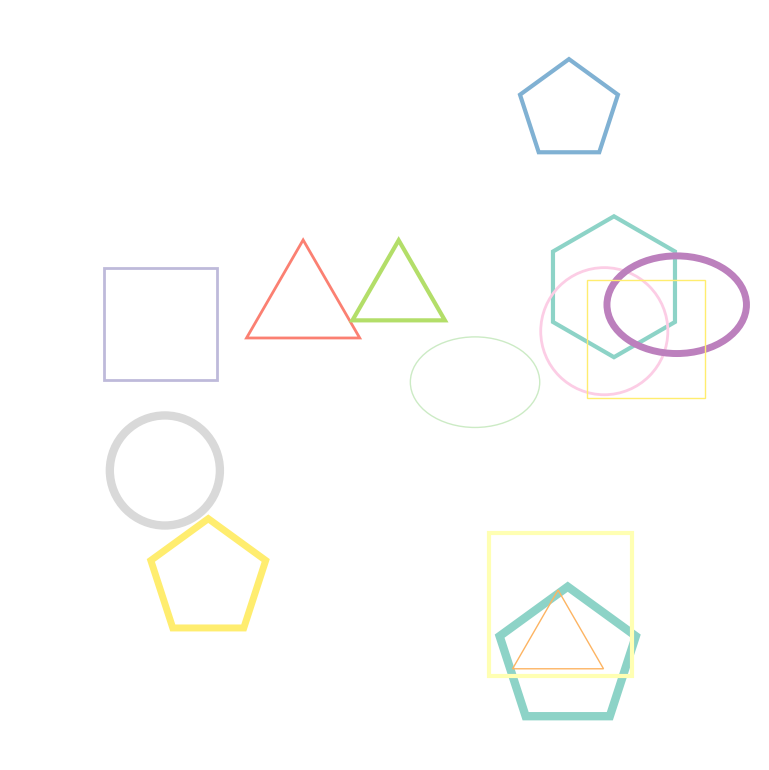[{"shape": "pentagon", "thickness": 3, "radius": 0.47, "center": [0.737, 0.145]}, {"shape": "hexagon", "thickness": 1.5, "radius": 0.46, "center": [0.797, 0.628]}, {"shape": "square", "thickness": 1.5, "radius": 0.47, "center": [0.728, 0.215]}, {"shape": "square", "thickness": 1, "radius": 0.37, "center": [0.208, 0.579]}, {"shape": "triangle", "thickness": 1, "radius": 0.42, "center": [0.394, 0.604]}, {"shape": "pentagon", "thickness": 1.5, "radius": 0.33, "center": [0.739, 0.856]}, {"shape": "triangle", "thickness": 0.5, "radius": 0.34, "center": [0.725, 0.166]}, {"shape": "triangle", "thickness": 1.5, "radius": 0.35, "center": [0.518, 0.619]}, {"shape": "circle", "thickness": 1, "radius": 0.41, "center": [0.785, 0.57]}, {"shape": "circle", "thickness": 3, "radius": 0.36, "center": [0.214, 0.389]}, {"shape": "oval", "thickness": 2.5, "radius": 0.45, "center": [0.879, 0.604]}, {"shape": "oval", "thickness": 0.5, "radius": 0.42, "center": [0.617, 0.504]}, {"shape": "pentagon", "thickness": 2.5, "radius": 0.39, "center": [0.27, 0.248]}, {"shape": "square", "thickness": 0.5, "radius": 0.38, "center": [0.839, 0.56]}]